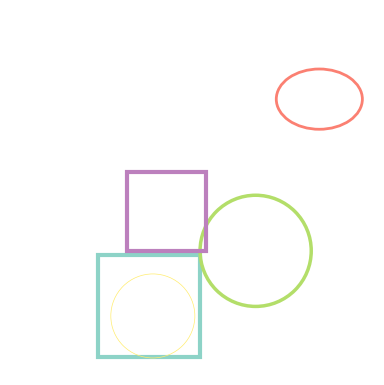[{"shape": "square", "thickness": 3, "radius": 0.66, "center": [0.386, 0.205]}, {"shape": "oval", "thickness": 2, "radius": 0.56, "center": [0.829, 0.742]}, {"shape": "circle", "thickness": 2.5, "radius": 0.72, "center": [0.664, 0.348]}, {"shape": "square", "thickness": 3, "radius": 0.52, "center": [0.433, 0.451]}, {"shape": "circle", "thickness": 0.5, "radius": 0.55, "center": [0.397, 0.179]}]